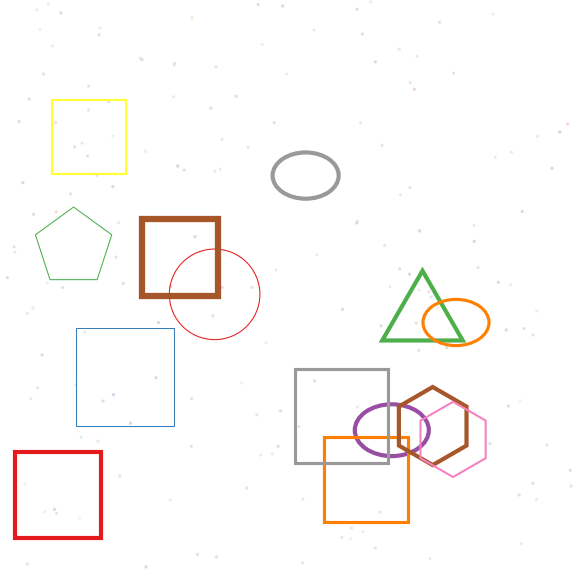[{"shape": "circle", "thickness": 0.5, "radius": 0.39, "center": [0.372, 0.489]}, {"shape": "square", "thickness": 2, "radius": 0.37, "center": [0.101, 0.142]}, {"shape": "square", "thickness": 0.5, "radius": 0.42, "center": [0.216, 0.347]}, {"shape": "triangle", "thickness": 2, "radius": 0.4, "center": [0.732, 0.45]}, {"shape": "pentagon", "thickness": 0.5, "radius": 0.35, "center": [0.127, 0.571]}, {"shape": "oval", "thickness": 2, "radius": 0.32, "center": [0.678, 0.254]}, {"shape": "square", "thickness": 1.5, "radius": 0.37, "center": [0.634, 0.169]}, {"shape": "oval", "thickness": 1.5, "radius": 0.29, "center": [0.79, 0.441]}, {"shape": "square", "thickness": 1, "radius": 0.32, "center": [0.155, 0.762]}, {"shape": "square", "thickness": 3, "radius": 0.33, "center": [0.312, 0.553]}, {"shape": "hexagon", "thickness": 2, "radius": 0.34, "center": [0.749, 0.261]}, {"shape": "hexagon", "thickness": 1, "radius": 0.33, "center": [0.785, 0.238]}, {"shape": "square", "thickness": 1.5, "radius": 0.41, "center": [0.591, 0.279]}, {"shape": "oval", "thickness": 2, "radius": 0.29, "center": [0.529, 0.695]}]